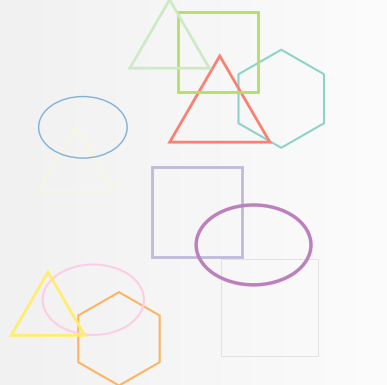[{"shape": "hexagon", "thickness": 1.5, "radius": 0.64, "center": [0.726, 0.744]}, {"shape": "triangle", "thickness": 0.5, "radius": 0.56, "center": [0.197, 0.558]}, {"shape": "square", "thickness": 2, "radius": 0.58, "center": [0.509, 0.449]}, {"shape": "triangle", "thickness": 2, "radius": 0.75, "center": [0.567, 0.705]}, {"shape": "oval", "thickness": 1, "radius": 0.57, "center": [0.214, 0.669]}, {"shape": "hexagon", "thickness": 1.5, "radius": 0.61, "center": [0.307, 0.12]}, {"shape": "square", "thickness": 2, "radius": 0.52, "center": [0.562, 0.866]}, {"shape": "oval", "thickness": 1.5, "radius": 0.65, "center": [0.241, 0.222]}, {"shape": "square", "thickness": 0.5, "radius": 0.63, "center": [0.695, 0.202]}, {"shape": "oval", "thickness": 2.5, "radius": 0.74, "center": [0.654, 0.364]}, {"shape": "triangle", "thickness": 2, "radius": 0.59, "center": [0.438, 0.882]}, {"shape": "triangle", "thickness": 2, "radius": 0.55, "center": [0.124, 0.184]}]